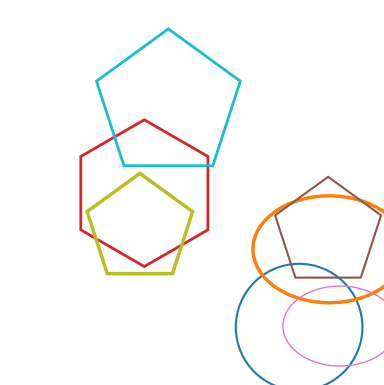[{"shape": "circle", "thickness": 1.5, "radius": 0.82, "center": [0.777, 0.15]}, {"shape": "oval", "thickness": 2.5, "radius": 0.99, "center": [0.855, 0.353]}, {"shape": "hexagon", "thickness": 2, "radius": 0.95, "center": [0.375, 0.498]}, {"shape": "pentagon", "thickness": 1.5, "radius": 0.72, "center": [0.852, 0.396]}, {"shape": "oval", "thickness": 1, "radius": 0.74, "center": [0.883, 0.153]}, {"shape": "pentagon", "thickness": 2.5, "radius": 0.72, "center": [0.363, 0.406]}, {"shape": "pentagon", "thickness": 2, "radius": 0.98, "center": [0.437, 0.729]}]